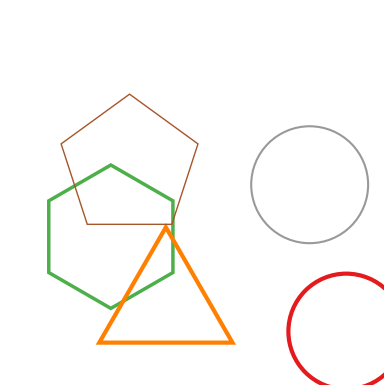[{"shape": "circle", "thickness": 3, "radius": 0.75, "center": [0.899, 0.139]}, {"shape": "hexagon", "thickness": 2.5, "radius": 0.93, "center": [0.288, 0.385]}, {"shape": "triangle", "thickness": 3, "radius": 1.0, "center": [0.431, 0.21]}, {"shape": "pentagon", "thickness": 1, "radius": 0.93, "center": [0.337, 0.569]}, {"shape": "circle", "thickness": 1.5, "radius": 0.76, "center": [0.804, 0.52]}]